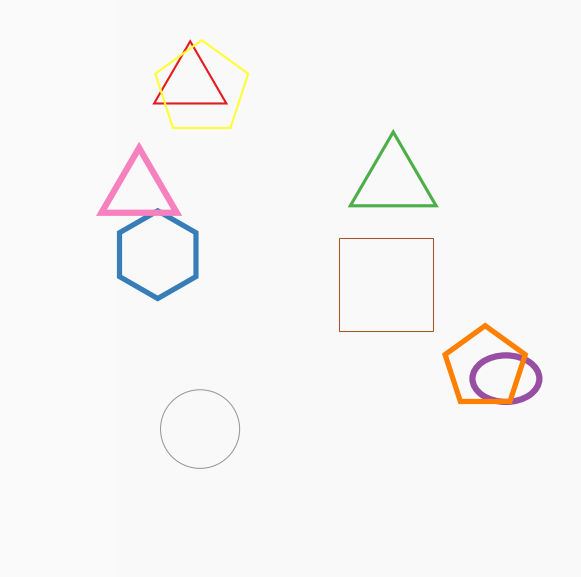[{"shape": "triangle", "thickness": 1, "radius": 0.36, "center": [0.327, 0.856]}, {"shape": "hexagon", "thickness": 2.5, "radius": 0.38, "center": [0.271, 0.558]}, {"shape": "triangle", "thickness": 1.5, "radius": 0.43, "center": [0.677, 0.685]}, {"shape": "oval", "thickness": 3, "radius": 0.29, "center": [0.87, 0.343]}, {"shape": "pentagon", "thickness": 2.5, "radius": 0.36, "center": [0.835, 0.363]}, {"shape": "pentagon", "thickness": 1, "radius": 0.42, "center": [0.347, 0.846]}, {"shape": "square", "thickness": 0.5, "radius": 0.4, "center": [0.664, 0.506]}, {"shape": "triangle", "thickness": 3, "radius": 0.37, "center": [0.239, 0.668]}, {"shape": "circle", "thickness": 0.5, "radius": 0.34, "center": [0.344, 0.256]}]